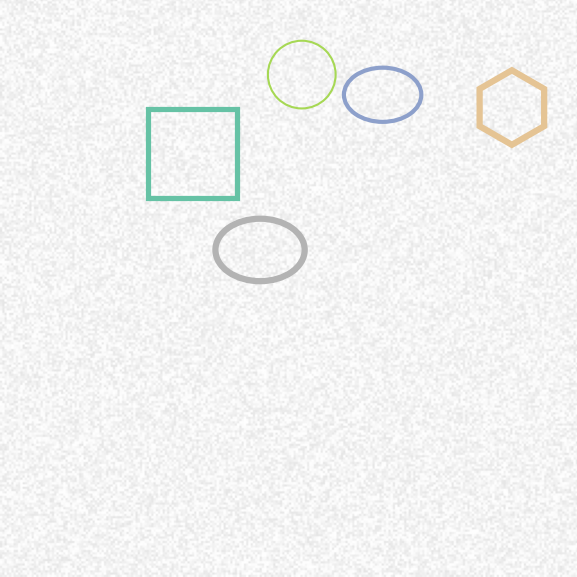[{"shape": "square", "thickness": 2.5, "radius": 0.39, "center": [0.333, 0.734]}, {"shape": "oval", "thickness": 2, "radius": 0.34, "center": [0.663, 0.835]}, {"shape": "circle", "thickness": 1, "radius": 0.29, "center": [0.523, 0.87]}, {"shape": "hexagon", "thickness": 3, "radius": 0.32, "center": [0.886, 0.813]}, {"shape": "oval", "thickness": 3, "radius": 0.39, "center": [0.45, 0.566]}]